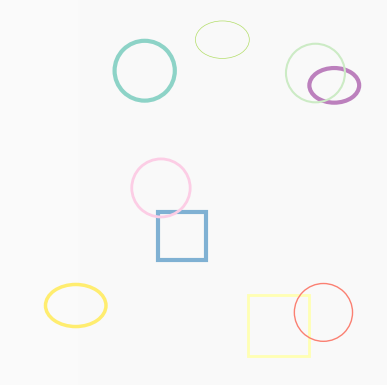[{"shape": "circle", "thickness": 3, "radius": 0.39, "center": [0.373, 0.816]}, {"shape": "square", "thickness": 2, "radius": 0.4, "center": [0.718, 0.154]}, {"shape": "circle", "thickness": 1, "radius": 0.38, "center": [0.835, 0.189]}, {"shape": "square", "thickness": 3, "radius": 0.31, "center": [0.469, 0.388]}, {"shape": "oval", "thickness": 0.5, "radius": 0.35, "center": [0.574, 0.897]}, {"shape": "circle", "thickness": 2, "radius": 0.38, "center": [0.415, 0.512]}, {"shape": "oval", "thickness": 3, "radius": 0.32, "center": [0.863, 0.778]}, {"shape": "circle", "thickness": 1.5, "radius": 0.38, "center": [0.814, 0.81]}, {"shape": "oval", "thickness": 2.5, "radius": 0.39, "center": [0.195, 0.206]}]